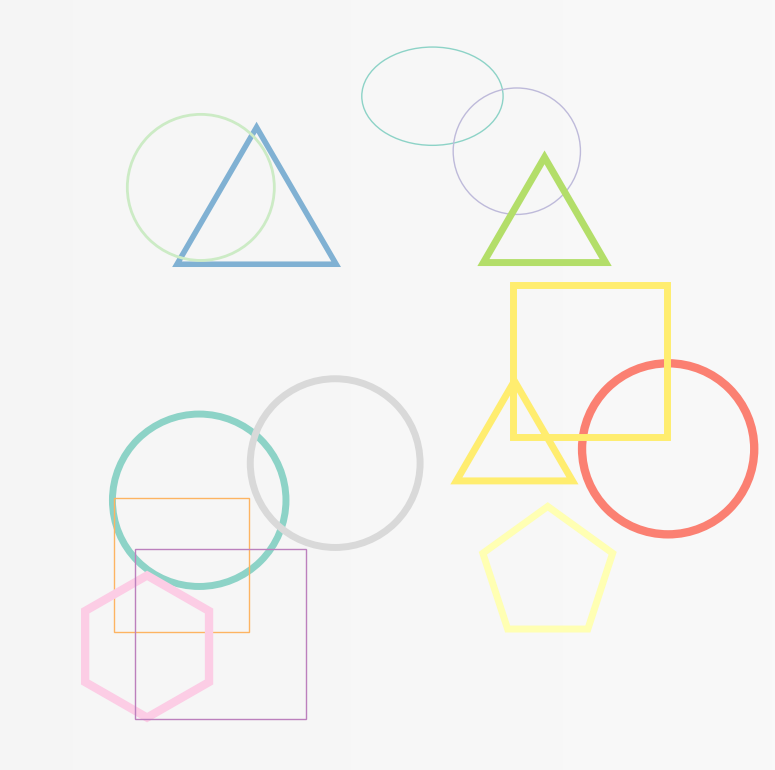[{"shape": "circle", "thickness": 2.5, "radius": 0.56, "center": [0.257, 0.35]}, {"shape": "oval", "thickness": 0.5, "radius": 0.46, "center": [0.558, 0.875]}, {"shape": "pentagon", "thickness": 2.5, "radius": 0.44, "center": [0.707, 0.254]}, {"shape": "circle", "thickness": 0.5, "radius": 0.41, "center": [0.667, 0.804]}, {"shape": "circle", "thickness": 3, "radius": 0.56, "center": [0.862, 0.417]}, {"shape": "triangle", "thickness": 2, "radius": 0.59, "center": [0.331, 0.716]}, {"shape": "square", "thickness": 0.5, "radius": 0.43, "center": [0.234, 0.266]}, {"shape": "triangle", "thickness": 2.5, "radius": 0.46, "center": [0.703, 0.705]}, {"shape": "hexagon", "thickness": 3, "radius": 0.46, "center": [0.19, 0.16]}, {"shape": "circle", "thickness": 2.5, "radius": 0.55, "center": [0.432, 0.399]}, {"shape": "square", "thickness": 0.5, "radius": 0.55, "center": [0.285, 0.177]}, {"shape": "circle", "thickness": 1, "radius": 0.47, "center": [0.259, 0.757]}, {"shape": "triangle", "thickness": 2.5, "radius": 0.43, "center": [0.664, 0.419]}, {"shape": "square", "thickness": 2.5, "radius": 0.49, "center": [0.761, 0.531]}]